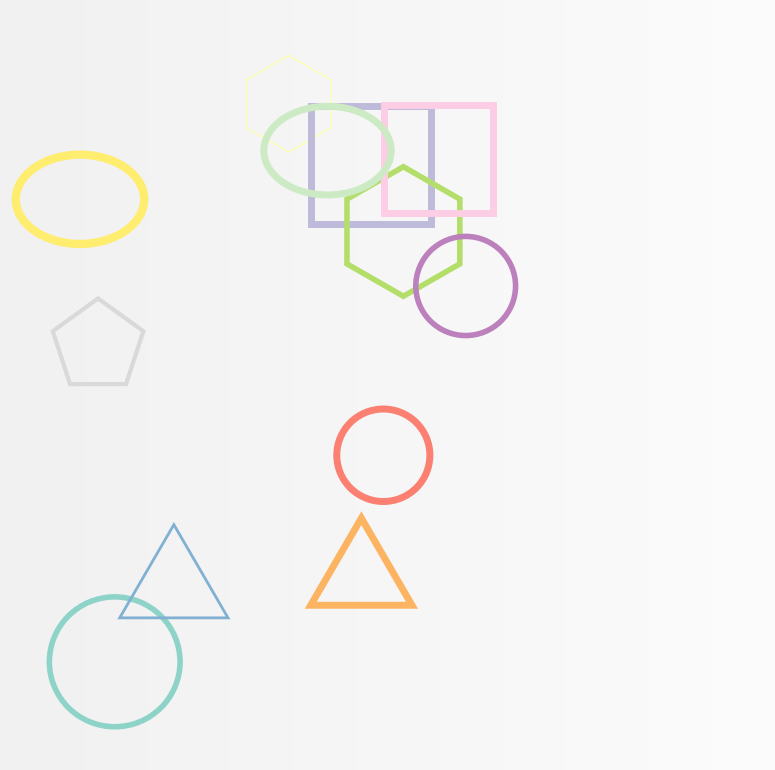[{"shape": "circle", "thickness": 2, "radius": 0.42, "center": [0.148, 0.141]}, {"shape": "hexagon", "thickness": 0.5, "radius": 0.31, "center": [0.372, 0.865]}, {"shape": "square", "thickness": 2.5, "radius": 0.39, "center": [0.479, 0.786]}, {"shape": "circle", "thickness": 2.5, "radius": 0.3, "center": [0.495, 0.409]}, {"shape": "triangle", "thickness": 1, "radius": 0.4, "center": [0.224, 0.238]}, {"shape": "triangle", "thickness": 2.5, "radius": 0.38, "center": [0.466, 0.252]}, {"shape": "hexagon", "thickness": 2, "radius": 0.42, "center": [0.521, 0.699]}, {"shape": "square", "thickness": 2.5, "radius": 0.35, "center": [0.566, 0.794]}, {"shape": "pentagon", "thickness": 1.5, "radius": 0.31, "center": [0.127, 0.551]}, {"shape": "circle", "thickness": 2, "radius": 0.32, "center": [0.601, 0.629]}, {"shape": "oval", "thickness": 2.5, "radius": 0.41, "center": [0.423, 0.804]}, {"shape": "oval", "thickness": 3, "radius": 0.41, "center": [0.103, 0.741]}]